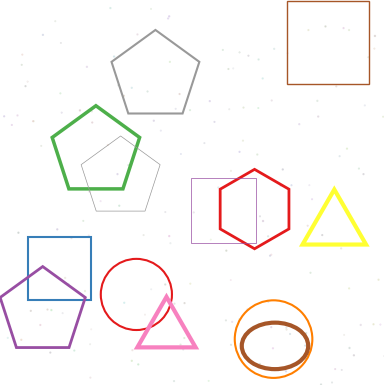[{"shape": "circle", "thickness": 1.5, "radius": 0.46, "center": [0.354, 0.235]}, {"shape": "hexagon", "thickness": 2, "radius": 0.52, "center": [0.661, 0.457]}, {"shape": "square", "thickness": 1.5, "radius": 0.41, "center": [0.154, 0.302]}, {"shape": "pentagon", "thickness": 2.5, "radius": 0.6, "center": [0.249, 0.606]}, {"shape": "pentagon", "thickness": 2, "radius": 0.58, "center": [0.111, 0.191]}, {"shape": "square", "thickness": 0.5, "radius": 0.42, "center": [0.58, 0.454]}, {"shape": "circle", "thickness": 1.5, "radius": 0.5, "center": [0.711, 0.119]}, {"shape": "triangle", "thickness": 3, "radius": 0.48, "center": [0.868, 0.412]}, {"shape": "oval", "thickness": 3, "radius": 0.43, "center": [0.714, 0.102]}, {"shape": "square", "thickness": 1, "radius": 0.54, "center": [0.852, 0.89]}, {"shape": "triangle", "thickness": 3, "radius": 0.44, "center": [0.432, 0.141]}, {"shape": "pentagon", "thickness": 1.5, "radius": 0.6, "center": [0.404, 0.802]}, {"shape": "pentagon", "thickness": 0.5, "radius": 0.54, "center": [0.313, 0.539]}]